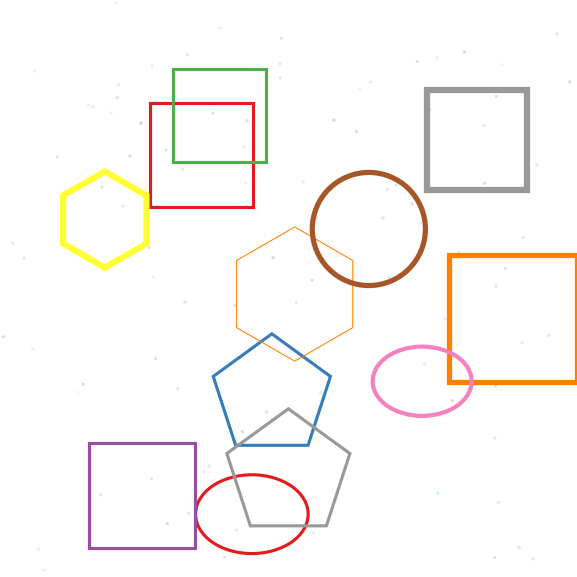[{"shape": "square", "thickness": 1.5, "radius": 0.45, "center": [0.349, 0.73]}, {"shape": "oval", "thickness": 1.5, "radius": 0.49, "center": [0.436, 0.109]}, {"shape": "pentagon", "thickness": 1.5, "radius": 0.53, "center": [0.471, 0.314]}, {"shape": "square", "thickness": 1.5, "radius": 0.4, "center": [0.38, 0.799]}, {"shape": "square", "thickness": 1.5, "radius": 0.46, "center": [0.246, 0.141]}, {"shape": "square", "thickness": 2.5, "radius": 0.55, "center": [0.888, 0.448]}, {"shape": "hexagon", "thickness": 0.5, "radius": 0.58, "center": [0.51, 0.49]}, {"shape": "hexagon", "thickness": 3, "radius": 0.42, "center": [0.181, 0.619]}, {"shape": "circle", "thickness": 2.5, "radius": 0.49, "center": [0.639, 0.603]}, {"shape": "oval", "thickness": 2, "radius": 0.43, "center": [0.731, 0.339]}, {"shape": "pentagon", "thickness": 1.5, "radius": 0.56, "center": [0.499, 0.179]}, {"shape": "square", "thickness": 3, "radius": 0.43, "center": [0.826, 0.757]}]